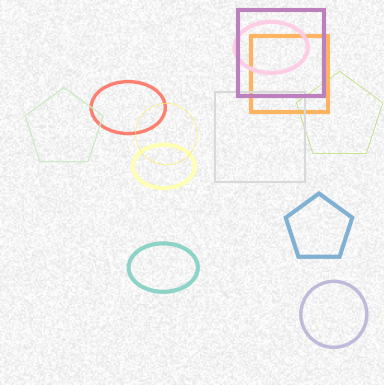[{"shape": "oval", "thickness": 3, "radius": 0.45, "center": [0.424, 0.305]}, {"shape": "oval", "thickness": 3, "radius": 0.4, "center": [0.426, 0.568]}, {"shape": "circle", "thickness": 2.5, "radius": 0.43, "center": [0.867, 0.184]}, {"shape": "oval", "thickness": 2.5, "radius": 0.48, "center": [0.333, 0.721]}, {"shape": "pentagon", "thickness": 3, "radius": 0.45, "center": [0.829, 0.407]}, {"shape": "square", "thickness": 3, "radius": 0.5, "center": [0.752, 0.808]}, {"shape": "pentagon", "thickness": 0.5, "radius": 0.59, "center": [0.882, 0.697]}, {"shape": "oval", "thickness": 3, "radius": 0.47, "center": [0.704, 0.877]}, {"shape": "square", "thickness": 1.5, "radius": 0.59, "center": [0.676, 0.645]}, {"shape": "square", "thickness": 3, "radius": 0.56, "center": [0.729, 0.863]}, {"shape": "pentagon", "thickness": 1, "radius": 0.53, "center": [0.166, 0.666]}, {"shape": "circle", "thickness": 0.5, "radius": 0.4, "center": [0.432, 0.652]}]